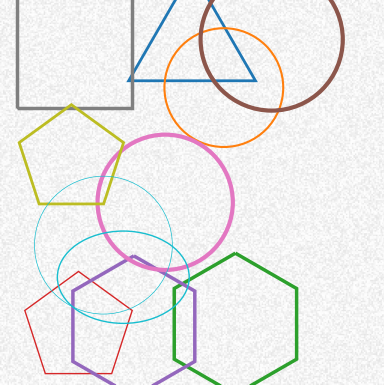[{"shape": "triangle", "thickness": 2, "radius": 0.95, "center": [0.499, 0.885]}, {"shape": "circle", "thickness": 1.5, "radius": 0.77, "center": [0.581, 0.772]}, {"shape": "hexagon", "thickness": 2.5, "radius": 0.92, "center": [0.612, 0.159]}, {"shape": "pentagon", "thickness": 1, "radius": 0.73, "center": [0.204, 0.148]}, {"shape": "hexagon", "thickness": 2.5, "radius": 0.91, "center": [0.348, 0.153]}, {"shape": "circle", "thickness": 3, "radius": 0.92, "center": [0.706, 0.897]}, {"shape": "circle", "thickness": 3, "radius": 0.88, "center": [0.429, 0.475]}, {"shape": "square", "thickness": 2.5, "radius": 0.75, "center": [0.194, 0.87]}, {"shape": "pentagon", "thickness": 2, "radius": 0.71, "center": [0.185, 0.586]}, {"shape": "oval", "thickness": 1, "radius": 0.86, "center": [0.32, 0.28]}, {"shape": "circle", "thickness": 0.5, "radius": 0.9, "center": [0.269, 0.363]}]